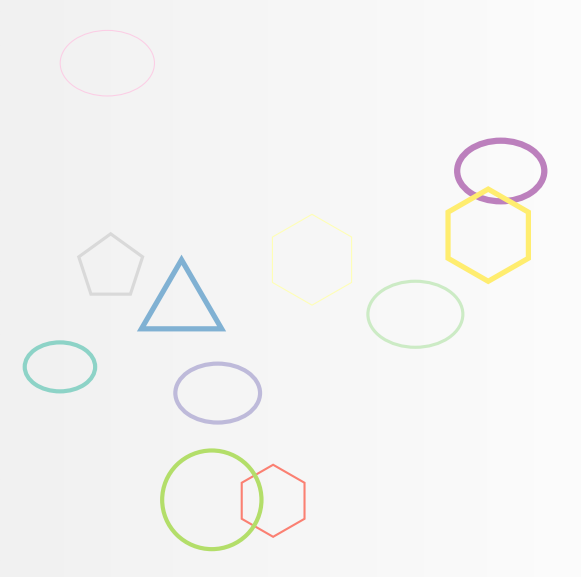[{"shape": "oval", "thickness": 2, "radius": 0.3, "center": [0.103, 0.364]}, {"shape": "hexagon", "thickness": 0.5, "radius": 0.39, "center": [0.537, 0.549]}, {"shape": "oval", "thickness": 2, "radius": 0.36, "center": [0.375, 0.318]}, {"shape": "hexagon", "thickness": 1, "radius": 0.31, "center": [0.47, 0.132]}, {"shape": "triangle", "thickness": 2.5, "radius": 0.4, "center": [0.312, 0.47]}, {"shape": "circle", "thickness": 2, "radius": 0.43, "center": [0.364, 0.134]}, {"shape": "oval", "thickness": 0.5, "radius": 0.41, "center": [0.185, 0.89]}, {"shape": "pentagon", "thickness": 1.5, "radius": 0.29, "center": [0.19, 0.536]}, {"shape": "oval", "thickness": 3, "radius": 0.37, "center": [0.861, 0.703]}, {"shape": "oval", "thickness": 1.5, "radius": 0.41, "center": [0.715, 0.455]}, {"shape": "hexagon", "thickness": 2.5, "radius": 0.4, "center": [0.84, 0.592]}]